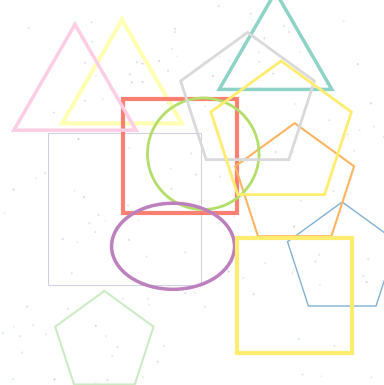[{"shape": "triangle", "thickness": 2.5, "radius": 0.84, "center": [0.716, 0.852]}, {"shape": "triangle", "thickness": 3, "radius": 0.9, "center": [0.317, 0.769]}, {"shape": "square", "thickness": 0.5, "radius": 0.99, "center": [0.323, 0.457]}, {"shape": "square", "thickness": 3, "radius": 0.74, "center": [0.468, 0.595]}, {"shape": "pentagon", "thickness": 1, "radius": 0.75, "center": [0.889, 0.326]}, {"shape": "pentagon", "thickness": 1.5, "radius": 0.81, "center": [0.765, 0.518]}, {"shape": "circle", "thickness": 2, "radius": 0.72, "center": [0.528, 0.601]}, {"shape": "triangle", "thickness": 2.5, "radius": 0.92, "center": [0.195, 0.753]}, {"shape": "pentagon", "thickness": 2, "radius": 0.91, "center": [0.643, 0.733]}, {"shape": "oval", "thickness": 2.5, "radius": 0.8, "center": [0.449, 0.36]}, {"shape": "pentagon", "thickness": 1.5, "radius": 0.67, "center": [0.271, 0.11]}, {"shape": "pentagon", "thickness": 2, "radius": 0.96, "center": [0.73, 0.65]}, {"shape": "square", "thickness": 3, "radius": 0.74, "center": [0.766, 0.232]}]